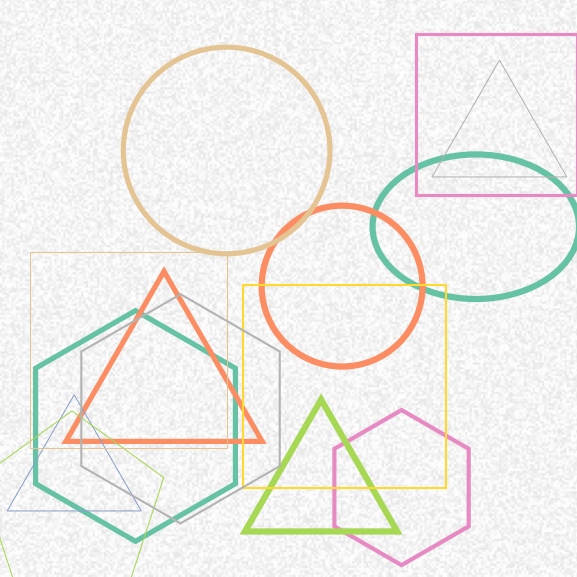[{"shape": "oval", "thickness": 3, "radius": 0.89, "center": [0.824, 0.607]}, {"shape": "hexagon", "thickness": 2.5, "radius": 1.0, "center": [0.235, 0.262]}, {"shape": "circle", "thickness": 3, "radius": 0.7, "center": [0.592, 0.504]}, {"shape": "triangle", "thickness": 2.5, "radius": 0.98, "center": [0.284, 0.333]}, {"shape": "triangle", "thickness": 0.5, "radius": 0.67, "center": [0.129, 0.181]}, {"shape": "square", "thickness": 1.5, "radius": 0.7, "center": [0.86, 0.8]}, {"shape": "hexagon", "thickness": 2, "radius": 0.67, "center": [0.695, 0.155]}, {"shape": "triangle", "thickness": 3, "radius": 0.76, "center": [0.556, 0.155]}, {"shape": "pentagon", "thickness": 0.5, "radius": 0.84, "center": [0.125, 0.121]}, {"shape": "square", "thickness": 1, "radius": 0.88, "center": [0.597, 0.33]}, {"shape": "square", "thickness": 0.5, "radius": 0.85, "center": [0.223, 0.393]}, {"shape": "circle", "thickness": 2.5, "radius": 0.89, "center": [0.392, 0.739]}, {"shape": "triangle", "thickness": 0.5, "radius": 0.67, "center": [0.865, 0.76]}, {"shape": "hexagon", "thickness": 1, "radius": 0.99, "center": [0.313, 0.291]}]